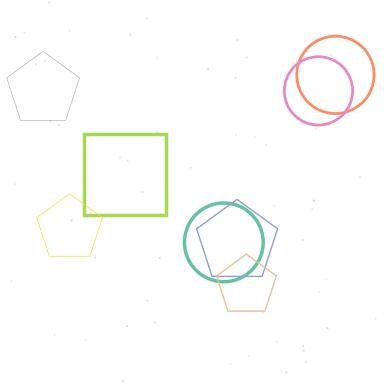[{"shape": "circle", "thickness": 2.5, "radius": 0.51, "center": [0.581, 0.371]}, {"shape": "circle", "thickness": 2, "radius": 0.5, "center": [0.871, 0.806]}, {"shape": "pentagon", "thickness": 1, "radius": 0.55, "center": [0.616, 0.372]}, {"shape": "circle", "thickness": 2, "radius": 0.44, "center": [0.827, 0.764]}, {"shape": "square", "thickness": 2.5, "radius": 0.53, "center": [0.325, 0.547]}, {"shape": "pentagon", "thickness": 0.5, "radius": 0.45, "center": [0.181, 0.407]}, {"shape": "pentagon", "thickness": 1, "radius": 0.41, "center": [0.64, 0.258]}, {"shape": "pentagon", "thickness": 0.5, "radius": 0.5, "center": [0.112, 0.767]}]